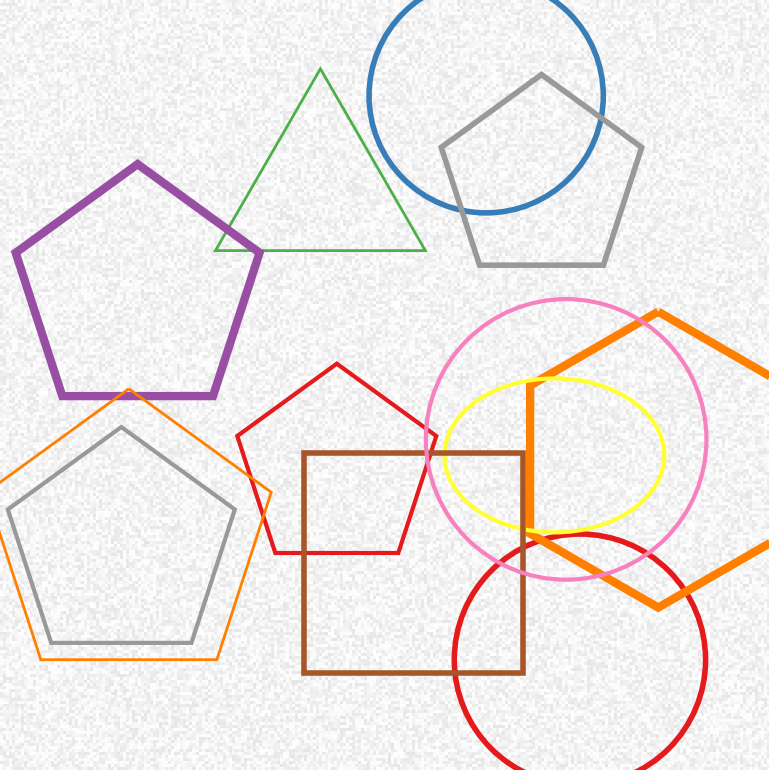[{"shape": "circle", "thickness": 2, "radius": 0.82, "center": [0.753, 0.143]}, {"shape": "pentagon", "thickness": 1.5, "radius": 0.68, "center": [0.437, 0.392]}, {"shape": "circle", "thickness": 2, "radius": 0.76, "center": [0.631, 0.876]}, {"shape": "triangle", "thickness": 1, "radius": 0.79, "center": [0.416, 0.753]}, {"shape": "pentagon", "thickness": 3, "radius": 0.83, "center": [0.179, 0.62]}, {"shape": "hexagon", "thickness": 3, "radius": 0.96, "center": [0.855, 0.403]}, {"shape": "pentagon", "thickness": 1, "radius": 0.97, "center": [0.167, 0.301]}, {"shape": "oval", "thickness": 1.5, "radius": 0.71, "center": [0.72, 0.409]}, {"shape": "square", "thickness": 2, "radius": 0.71, "center": [0.537, 0.269]}, {"shape": "circle", "thickness": 1.5, "radius": 0.91, "center": [0.735, 0.429]}, {"shape": "pentagon", "thickness": 2, "radius": 0.68, "center": [0.703, 0.766]}, {"shape": "pentagon", "thickness": 1.5, "radius": 0.77, "center": [0.158, 0.29]}]